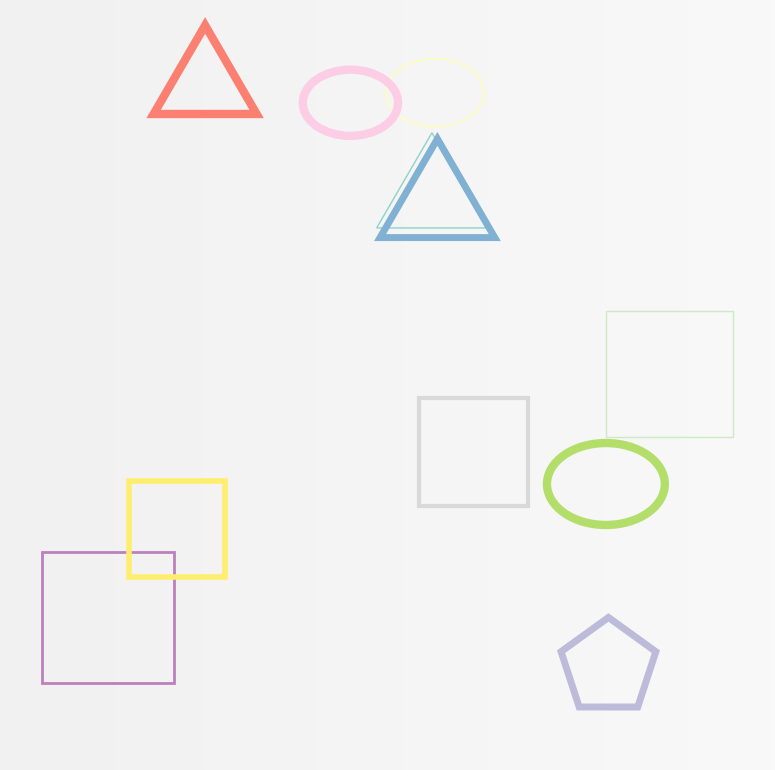[{"shape": "triangle", "thickness": 0.5, "radius": 0.41, "center": [0.557, 0.745]}, {"shape": "oval", "thickness": 0.5, "radius": 0.32, "center": [0.561, 0.88]}, {"shape": "pentagon", "thickness": 2.5, "radius": 0.32, "center": [0.785, 0.134]}, {"shape": "triangle", "thickness": 3, "radius": 0.38, "center": [0.265, 0.89]}, {"shape": "triangle", "thickness": 2.5, "radius": 0.43, "center": [0.564, 0.734]}, {"shape": "oval", "thickness": 3, "radius": 0.38, "center": [0.782, 0.371]}, {"shape": "oval", "thickness": 3, "radius": 0.31, "center": [0.452, 0.867]}, {"shape": "square", "thickness": 1.5, "radius": 0.35, "center": [0.611, 0.413]}, {"shape": "square", "thickness": 1, "radius": 0.42, "center": [0.139, 0.198]}, {"shape": "square", "thickness": 0.5, "radius": 0.41, "center": [0.864, 0.515]}, {"shape": "square", "thickness": 2, "radius": 0.31, "center": [0.228, 0.313]}]